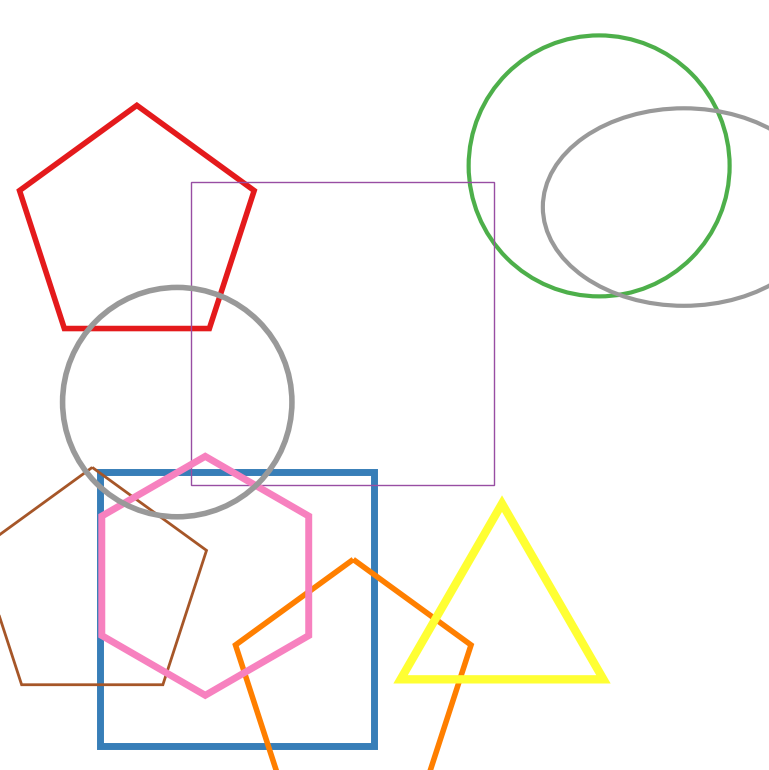[{"shape": "pentagon", "thickness": 2, "radius": 0.8, "center": [0.178, 0.703]}, {"shape": "square", "thickness": 2.5, "radius": 0.89, "center": [0.308, 0.209]}, {"shape": "circle", "thickness": 1.5, "radius": 0.85, "center": [0.778, 0.785]}, {"shape": "square", "thickness": 0.5, "radius": 0.98, "center": [0.444, 0.567]}, {"shape": "pentagon", "thickness": 2, "radius": 0.8, "center": [0.459, 0.113]}, {"shape": "triangle", "thickness": 3, "radius": 0.76, "center": [0.652, 0.194]}, {"shape": "pentagon", "thickness": 1, "radius": 0.78, "center": [0.12, 0.237]}, {"shape": "hexagon", "thickness": 2.5, "radius": 0.78, "center": [0.267, 0.252]}, {"shape": "circle", "thickness": 2, "radius": 0.74, "center": [0.23, 0.478]}, {"shape": "oval", "thickness": 1.5, "radius": 0.92, "center": [0.888, 0.731]}]